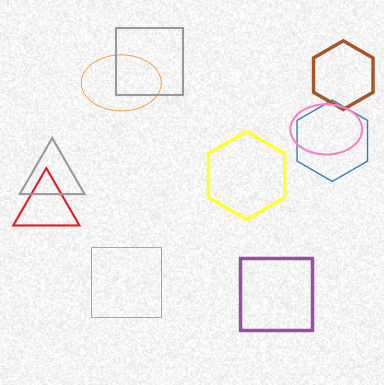[{"shape": "triangle", "thickness": 1.5, "radius": 0.5, "center": [0.12, 0.464]}, {"shape": "hexagon", "thickness": 1, "radius": 0.53, "center": [0.863, 0.634]}, {"shape": "square", "thickness": 0.5, "radius": 0.46, "center": [0.327, 0.267]}, {"shape": "square", "thickness": 2.5, "radius": 0.46, "center": [0.717, 0.237]}, {"shape": "oval", "thickness": 0.5, "radius": 0.52, "center": [0.315, 0.785]}, {"shape": "hexagon", "thickness": 2.5, "radius": 0.57, "center": [0.64, 0.544]}, {"shape": "hexagon", "thickness": 2.5, "radius": 0.45, "center": [0.892, 0.805]}, {"shape": "oval", "thickness": 1.5, "radius": 0.47, "center": [0.847, 0.664]}, {"shape": "square", "thickness": 1.5, "radius": 0.43, "center": [0.388, 0.841]}, {"shape": "triangle", "thickness": 1.5, "radius": 0.49, "center": [0.136, 0.544]}]